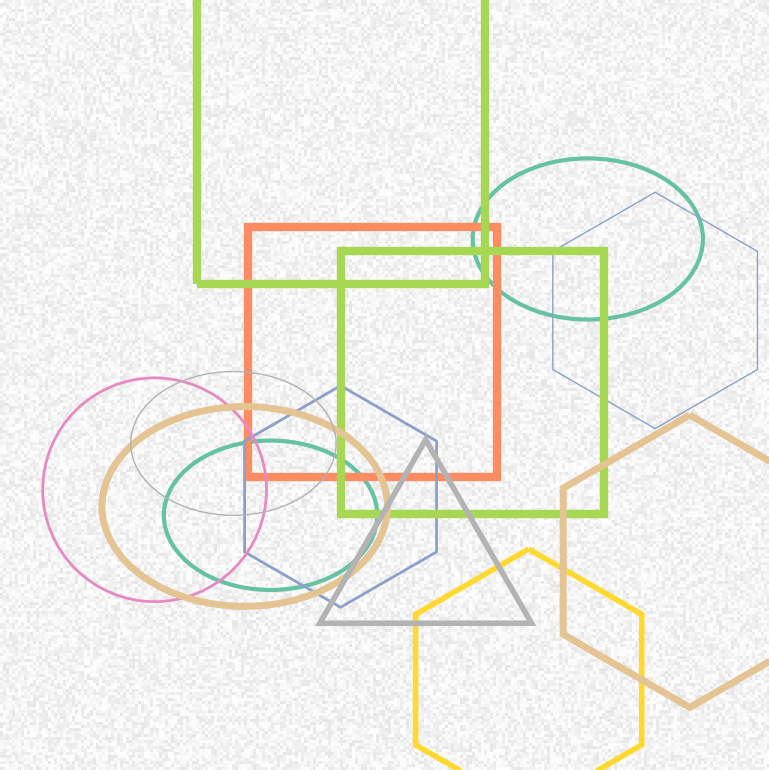[{"shape": "oval", "thickness": 1.5, "radius": 0.69, "center": [0.351, 0.331]}, {"shape": "oval", "thickness": 1.5, "radius": 0.75, "center": [0.763, 0.69]}, {"shape": "square", "thickness": 3, "radius": 0.81, "center": [0.484, 0.543]}, {"shape": "hexagon", "thickness": 0.5, "radius": 0.77, "center": [0.851, 0.597]}, {"shape": "hexagon", "thickness": 1, "radius": 0.72, "center": [0.442, 0.355]}, {"shape": "circle", "thickness": 1, "radius": 0.73, "center": [0.201, 0.364]}, {"shape": "square", "thickness": 3, "radius": 0.86, "center": [0.614, 0.503]}, {"shape": "square", "thickness": 3, "radius": 0.94, "center": [0.443, 0.818]}, {"shape": "hexagon", "thickness": 2, "radius": 0.85, "center": [0.687, 0.117]}, {"shape": "hexagon", "thickness": 2.5, "radius": 0.95, "center": [0.896, 0.271]}, {"shape": "oval", "thickness": 2.5, "radius": 0.93, "center": [0.318, 0.342]}, {"shape": "triangle", "thickness": 2, "radius": 0.79, "center": [0.553, 0.27]}, {"shape": "oval", "thickness": 0.5, "radius": 0.67, "center": [0.303, 0.424]}]